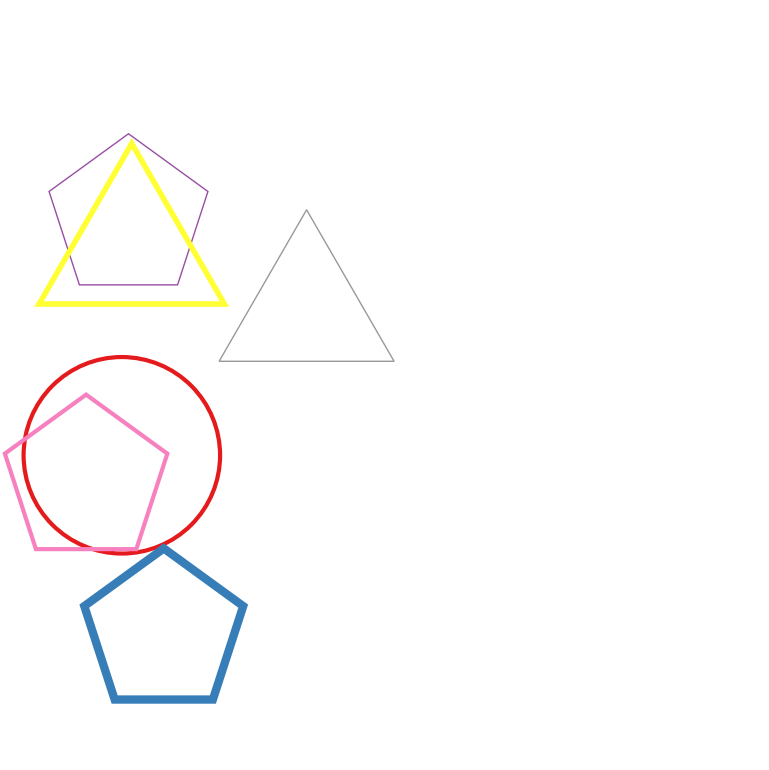[{"shape": "circle", "thickness": 1.5, "radius": 0.64, "center": [0.158, 0.409]}, {"shape": "pentagon", "thickness": 3, "radius": 0.54, "center": [0.213, 0.179]}, {"shape": "pentagon", "thickness": 0.5, "radius": 0.54, "center": [0.167, 0.718]}, {"shape": "triangle", "thickness": 2, "radius": 0.69, "center": [0.171, 0.675]}, {"shape": "pentagon", "thickness": 1.5, "radius": 0.55, "center": [0.112, 0.377]}, {"shape": "triangle", "thickness": 0.5, "radius": 0.66, "center": [0.398, 0.596]}]